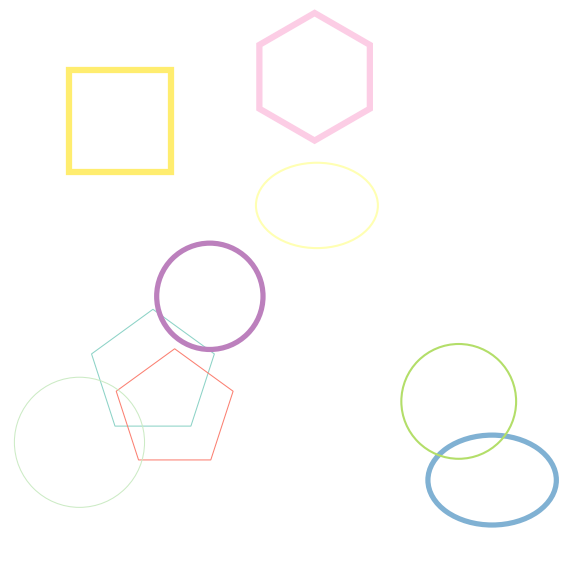[{"shape": "pentagon", "thickness": 0.5, "radius": 0.56, "center": [0.265, 0.352]}, {"shape": "oval", "thickness": 1, "radius": 0.53, "center": [0.549, 0.643]}, {"shape": "pentagon", "thickness": 0.5, "radius": 0.53, "center": [0.302, 0.289]}, {"shape": "oval", "thickness": 2.5, "radius": 0.56, "center": [0.852, 0.168]}, {"shape": "circle", "thickness": 1, "radius": 0.5, "center": [0.794, 0.304]}, {"shape": "hexagon", "thickness": 3, "radius": 0.55, "center": [0.545, 0.866]}, {"shape": "circle", "thickness": 2.5, "radius": 0.46, "center": [0.363, 0.486]}, {"shape": "circle", "thickness": 0.5, "radius": 0.56, "center": [0.138, 0.233]}, {"shape": "square", "thickness": 3, "radius": 0.44, "center": [0.208, 0.789]}]